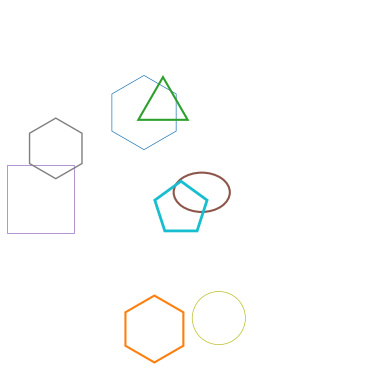[{"shape": "hexagon", "thickness": 0.5, "radius": 0.48, "center": [0.374, 0.708]}, {"shape": "hexagon", "thickness": 1.5, "radius": 0.43, "center": [0.401, 0.145]}, {"shape": "triangle", "thickness": 1.5, "radius": 0.37, "center": [0.423, 0.726]}, {"shape": "square", "thickness": 0.5, "radius": 0.44, "center": [0.105, 0.483]}, {"shape": "oval", "thickness": 1.5, "radius": 0.36, "center": [0.524, 0.501]}, {"shape": "hexagon", "thickness": 1, "radius": 0.39, "center": [0.145, 0.615]}, {"shape": "circle", "thickness": 0.5, "radius": 0.35, "center": [0.568, 0.174]}, {"shape": "pentagon", "thickness": 2, "radius": 0.36, "center": [0.47, 0.458]}]